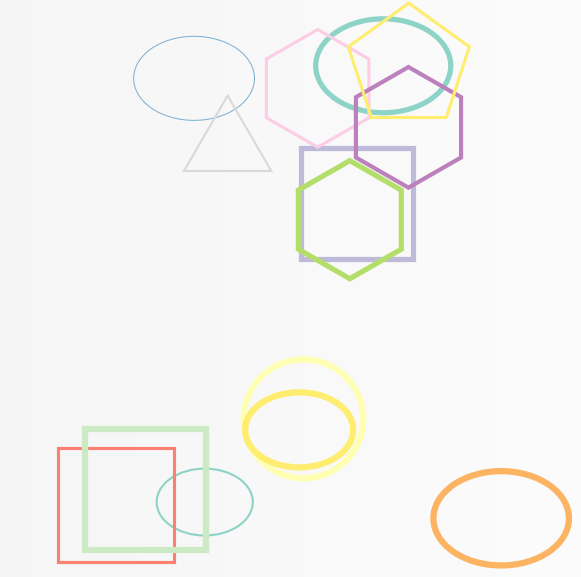[{"shape": "oval", "thickness": 1, "radius": 0.41, "center": [0.352, 0.13]}, {"shape": "oval", "thickness": 2.5, "radius": 0.58, "center": [0.659, 0.885]}, {"shape": "circle", "thickness": 3, "radius": 0.51, "center": [0.522, 0.274]}, {"shape": "square", "thickness": 2.5, "radius": 0.48, "center": [0.615, 0.647]}, {"shape": "square", "thickness": 1.5, "radius": 0.5, "center": [0.2, 0.125]}, {"shape": "oval", "thickness": 0.5, "radius": 0.52, "center": [0.334, 0.863]}, {"shape": "oval", "thickness": 3, "radius": 0.58, "center": [0.862, 0.102]}, {"shape": "hexagon", "thickness": 2.5, "radius": 0.51, "center": [0.602, 0.619]}, {"shape": "hexagon", "thickness": 1.5, "radius": 0.51, "center": [0.546, 0.846]}, {"shape": "triangle", "thickness": 1, "radius": 0.43, "center": [0.392, 0.747]}, {"shape": "hexagon", "thickness": 2, "radius": 0.52, "center": [0.703, 0.779]}, {"shape": "square", "thickness": 3, "radius": 0.52, "center": [0.25, 0.152]}, {"shape": "pentagon", "thickness": 1.5, "radius": 0.55, "center": [0.703, 0.884]}, {"shape": "oval", "thickness": 3, "radius": 0.46, "center": [0.515, 0.255]}]